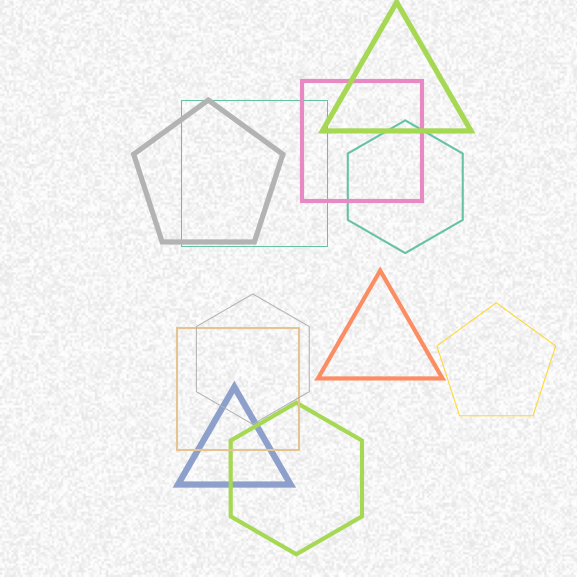[{"shape": "hexagon", "thickness": 1, "radius": 0.57, "center": [0.702, 0.676]}, {"shape": "square", "thickness": 0.5, "radius": 0.63, "center": [0.441, 0.7]}, {"shape": "triangle", "thickness": 2, "radius": 0.62, "center": [0.658, 0.406]}, {"shape": "triangle", "thickness": 3, "radius": 0.56, "center": [0.406, 0.216]}, {"shape": "square", "thickness": 2, "radius": 0.52, "center": [0.627, 0.754]}, {"shape": "triangle", "thickness": 2.5, "radius": 0.74, "center": [0.687, 0.847]}, {"shape": "hexagon", "thickness": 2, "radius": 0.66, "center": [0.513, 0.171]}, {"shape": "pentagon", "thickness": 0.5, "radius": 0.54, "center": [0.859, 0.367]}, {"shape": "square", "thickness": 1, "radius": 0.53, "center": [0.412, 0.325]}, {"shape": "pentagon", "thickness": 2.5, "radius": 0.68, "center": [0.361, 0.69]}, {"shape": "hexagon", "thickness": 0.5, "radius": 0.56, "center": [0.438, 0.377]}]